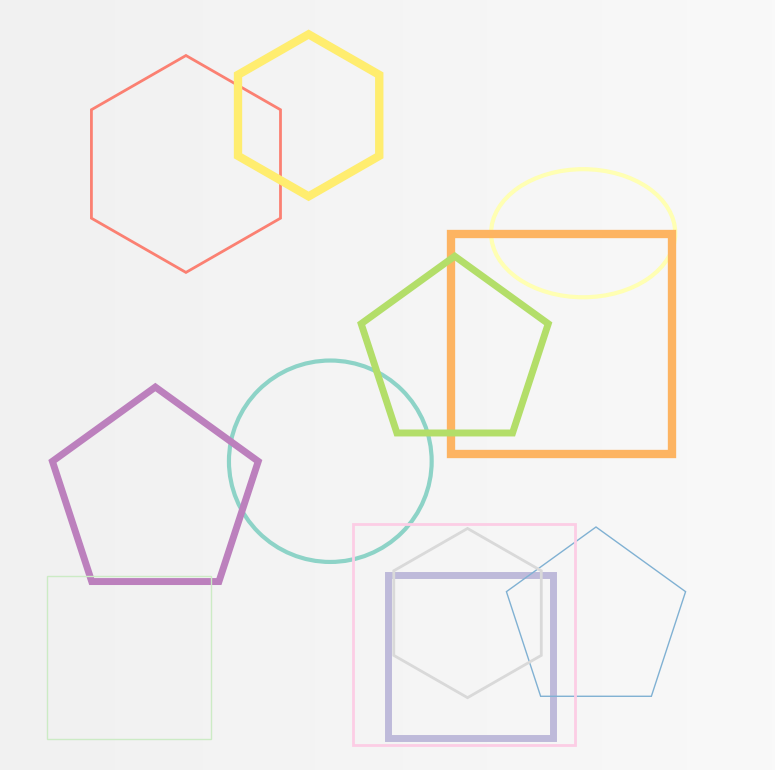[{"shape": "circle", "thickness": 1.5, "radius": 0.65, "center": [0.426, 0.401]}, {"shape": "oval", "thickness": 1.5, "radius": 0.59, "center": [0.752, 0.697]}, {"shape": "square", "thickness": 2.5, "radius": 0.53, "center": [0.607, 0.147]}, {"shape": "hexagon", "thickness": 1, "radius": 0.7, "center": [0.24, 0.787]}, {"shape": "pentagon", "thickness": 0.5, "radius": 0.61, "center": [0.769, 0.194]}, {"shape": "square", "thickness": 3, "radius": 0.71, "center": [0.724, 0.553]}, {"shape": "pentagon", "thickness": 2.5, "radius": 0.63, "center": [0.587, 0.54]}, {"shape": "square", "thickness": 1, "radius": 0.72, "center": [0.599, 0.176]}, {"shape": "hexagon", "thickness": 1, "radius": 0.55, "center": [0.603, 0.204]}, {"shape": "pentagon", "thickness": 2.5, "radius": 0.7, "center": [0.2, 0.358]}, {"shape": "square", "thickness": 0.5, "radius": 0.53, "center": [0.166, 0.146]}, {"shape": "hexagon", "thickness": 3, "radius": 0.53, "center": [0.398, 0.85]}]